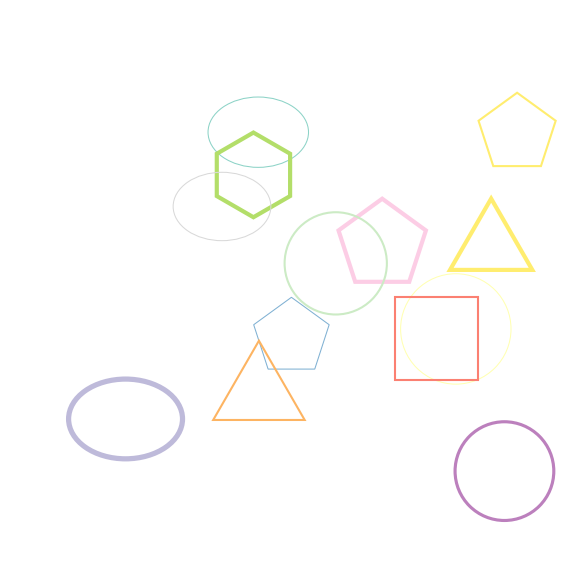[{"shape": "oval", "thickness": 0.5, "radius": 0.43, "center": [0.447, 0.77]}, {"shape": "circle", "thickness": 0.5, "radius": 0.48, "center": [0.789, 0.43]}, {"shape": "oval", "thickness": 2.5, "radius": 0.49, "center": [0.217, 0.274]}, {"shape": "square", "thickness": 1, "radius": 0.36, "center": [0.755, 0.413]}, {"shape": "pentagon", "thickness": 0.5, "radius": 0.34, "center": [0.505, 0.416]}, {"shape": "triangle", "thickness": 1, "radius": 0.46, "center": [0.448, 0.318]}, {"shape": "hexagon", "thickness": 2, "radius": 0.37, "center": [0.439, 0.696]}, {"shape": "pentagon", "thickness": 2, "radius": 0.4, "center": [0.662, 0.575]}, {"shape": "oval", "thickness": 0.5, "radius": 0.42, "center": [0.384, 0.642]}, {"shape": "circle", "thickness": 1.5, "radius": 0.43, "center": [0.873, 0.183]}, {"shape": "circle", "thickness": 1, "radius": 0.44, "center": [0.581, 0.543]}, {"shape": "triangle", "thickness": 2, "radius": 0.41, "center": [0.85, 0.573]}, {"shape": "pentagon", "thickness": 1, "radius": 0.35, "center": [0.895, 0.768]}]